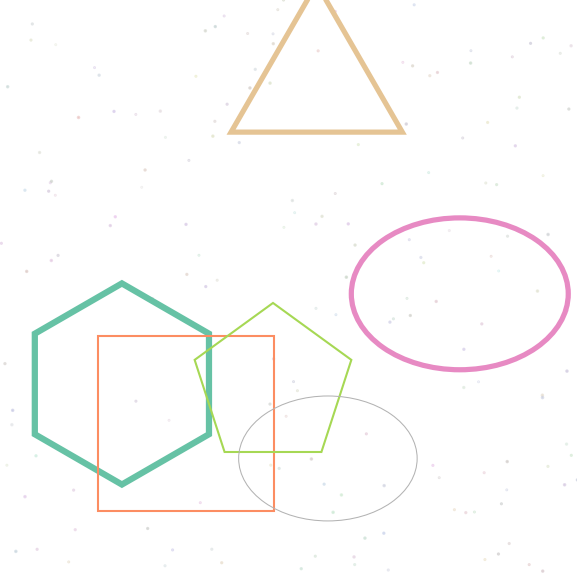[{"shape": "hexagon", "thickness": 3, "radius": 0.87, "center": [0.211, 0.334]}, {"shape": "square", "thickness": 1, "radius": 0.76, "center": [0.322, 0.266]}, {"shape": "oval", "thickness": 2.5, "radius": 0.94, "center": [0.796, 0.49]}, {"shape": "pentagon", "thickness": 1, "radius": 0.71, "center": [0.473, 0.332]}, {"shape": "triangle", "thickness": 2.5, "radius": 0.86, "center": [0.548, 0.856]}, {"shape": "oval", "thickness": 0.5, "radius": 0.77, "center": [0.568, 0.205]}]